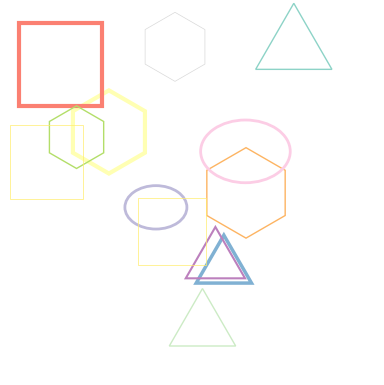[{"shape": "triangle", "thickness": 1, "radius": 0.57, "center": [0.763, 0.877]}, {"shape": "hexagon", "thickness": 3, "radius": 0.54, "center": [0.283, 0.657]}, {"shape": "oval", "thickness": 2, "radius": 0.4, "center": [0.405, 0.461]}, {"shape": "square", "thickness": 3, "radius": 0.54, "center": [0.157, 0.833]}, {"shape": "triangle", "thickness": 2.5, "radius": 0.41, "center": [0.581, 0.306]}, {"shape": "hexagon", "thickness": 1, "radius": 0.59, "center": [0.639, 0.499]}, {"shape": "hexagon", "thickness": 1, "radius": 0.41, "center": [0.199, 0.644]}, {"shape": "oval", "thickness": 2, "radius": 0.58, "center": [0.638, 0.607]}, {"shape": "hexagon", "thickness": 0.5, "radius": 0.45, "center": [0.455, 0.878]}, {"shape": "triangle", "thickness": 1.5, "radius": 0.44, "center": [0.559, 0.322]}, {"shape": "triangle", "thickness": 1, "radius": 0.5, "center": [0.526, 0.151]}, {"shape": "square", "thickness": 0.5, "radius": 0.48, "center": [0.121, 0.579]}, {"shape": "square", "thickness": 0.5, "radius": 0.44, "center": [0.448, 0.399]}]